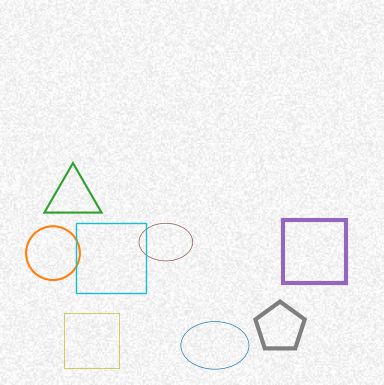[{"shape": "oval", "thickness": 0.5, "radius": 0.44, "center": [0.558, 0.103]}, {"shape": "circle", "thickness": 1.5, "radius": 0.35, "center": [0.138, 0.342]}, {"shape": "triangle", "thickness": 1.5, "radius": 0.43, "center": [0.19, 0.491]}, {"shape": "square", "thickness": 3, "radius": 0.41, "center": [0.817, 0.347]}, {"shape": "oval", "thickness": 0.5, "radius": 0.35, "center": [0.431, 0.371]}, {"shape": "pentagon", "thickness": 3, "radius": 0.34, "center": [0.727, 0.149]}, {"shape": "square", "thickness": 0.5, "radius": 0.35, "center": [0.237, 0.115]}, {"shape": "square", "thickness": 1, "radius": 0.46, "center": [0.288, 0.329]}]